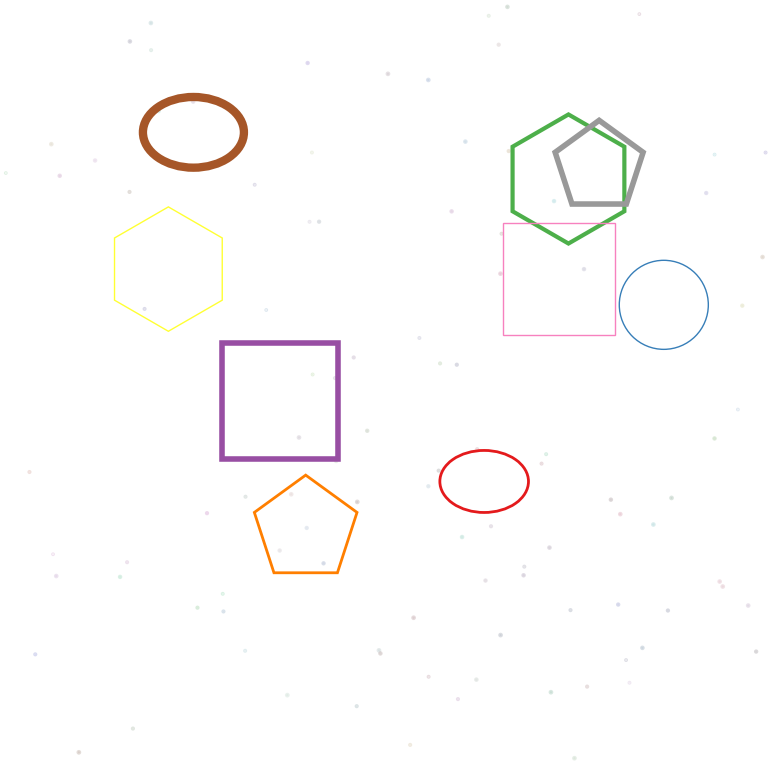[{"shape": "oval", "thickness": 1, "radius": 0.29, "center": [0.629, 0.375]}, {"shape": "circle", "thickness": 0.5, "radius": 0.29, "center": [0.862, 0.604]}, {"shape": "hexagon", "thickness": 1.5, "radius": 0.42, "center": [0.738, 0.768]}, {"shape": "square", "thickness": 2, "radius": 0.38, "center": [0.363, 0.48]}, {"shape": "pentagon", "thickness": 1, "radius": 0.35, "center": [0.397, 0.313]}, {"shape": "hexagon", "thickness": 0.5, "radius": 0.4, "center": [0.219, 0.651]}, {"shape": "oval", "thickness": 3, "radius": 0.33, "center": [0.251, 0.828]}, {"shape": "square", "thickness": 0.5, "radius": 0.36, "center": [0.726, 0.638]}, {"shape": "pentagon", "thickness": 2, "radius": 0.3, "center": [0.778, 0.784]}]